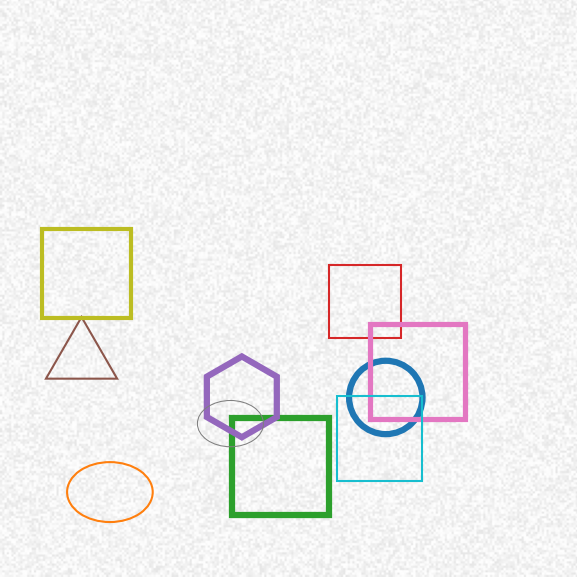[{"shape": "circle", "thickness": 3, "radius": 0.32, "center": [0.668, 0.311]}, {"shape": "oval", "thickness": 1, "radius": 0.37, "center": [0.19, 0.147]}, {"shape": "square", "thickness": 3, "radius": 0.42, "center": [0.486, 0.191]}, {"shape": "square", "thickness": 1, "radius": 0.31, "center": [0.632, 0.477]}, {"shape": "hexagon", "thickness": 3, "radius": 0.35, "center": [0.419, 0.312]}, {"shape": "triangle", "thickness": 1, "radius": 0.36, "center": [0.141, 0.379]}, {"shape": "square", "thickness": 2.5, "radius": 0.41, "center": [0.723, 0.356]}, {"shape": "oval", "thickness": 0.5, "radius": 0.29, "center": [0.399, 0.266]}, {"shape": "square", "thickness": 2, "radius": 0.39, "center": [0.15, 0.525]}, {"shape": "square", "thickness": 1, "radius": 0.37, "center": [0.658, 0.239]}]